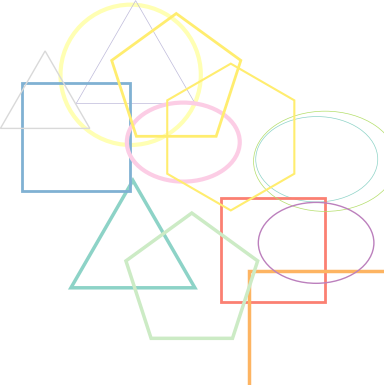[{"shape": "oval", "thickness": 0.5, "radius": 0.79, "center": [0.823, 0.586]}, {"shape": "triangle", "thickness": 2.5, "radius": 0.93, "center": [0.345, 0.345]}, {"shape": "circle", "thickness": 3, "radius": 0.91, "center": [0.339, 0.806]}, {"shape": "triangle", "thickness": 0.5, "radius": 0.89, "center": [0.352, 0.82]}, {"shape": "square", "thickness": 2, "radius": 0.68, "center": [0.708, 0.352]}, {"shape": "square", "thickness": 2, "radius": 0.7, "center": [0.197, 0.645]}, {"shape": "square", "thickness": 2.5, "radius": 0.91, "center": [0.828, 0.116]}, {"shape": "oval", "thickness": 0.5, "radius": 0.93, "center": [0.845, 0.581]}, {"shape": "oval", "thickness": 3, "radius": 0.73, "center": [0.476, 0.631]}, {"shape": "triangle", "thickness": 1, "radius": 0.67, "center": [0.117, 0.734]}, {"shape": "oval", "thickness": 1, "radius": 0.75, "center": [0.821, 0.369]}, {"shape": "pentagon", "thickness": 2.5, "radius": 0.9, "center": [0.498, 0.267]}, {"shape": "pentagon", "thickness": 2, "radius": 0.88, "center": [0.458, 0.789]}, {"shape": "hexagon", "thickness": 1.5, "radius": 0.95, "center": [0.599, 0.644]}]